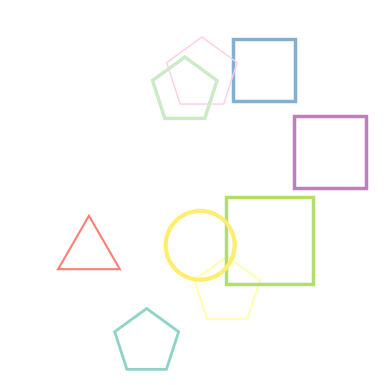[{"shape": "pentagon", "thickness": 2, "radius": 0.44, "center": [0.381, 0.111]}, {"shape": "pentagon", "thickness": 1.5, "radius": 0.45, "center": [0.59, 0.244]}, {"shape": "triangle", "thickness": 1.5, "radius": 0.46, "center": [0.231, 0.347]}, {"shape": "square", "thickness": 2.5, "radius": 0.4, "center": [0.685, 0.818]}, {"shape": "square", "thickness": 2.5, "radius": 0.57, "center": [0.7, 0.375]}, {"shape": "pentagon", "thickness": 1, "radius": 0.48, "center": [0.524, 0.808]}, {"shape": "square", "thickness": 2.5, "radius": 0.47, "center": [0.858, 0.604]}, {"shape": "pentagon", "thickness": 2.5, "radius": 0.44, "center": [0.48, 0.764]}, {"shape": "circle", "thickness": 3, "radius": 0.45, "center": [0.52, 0.363]}]